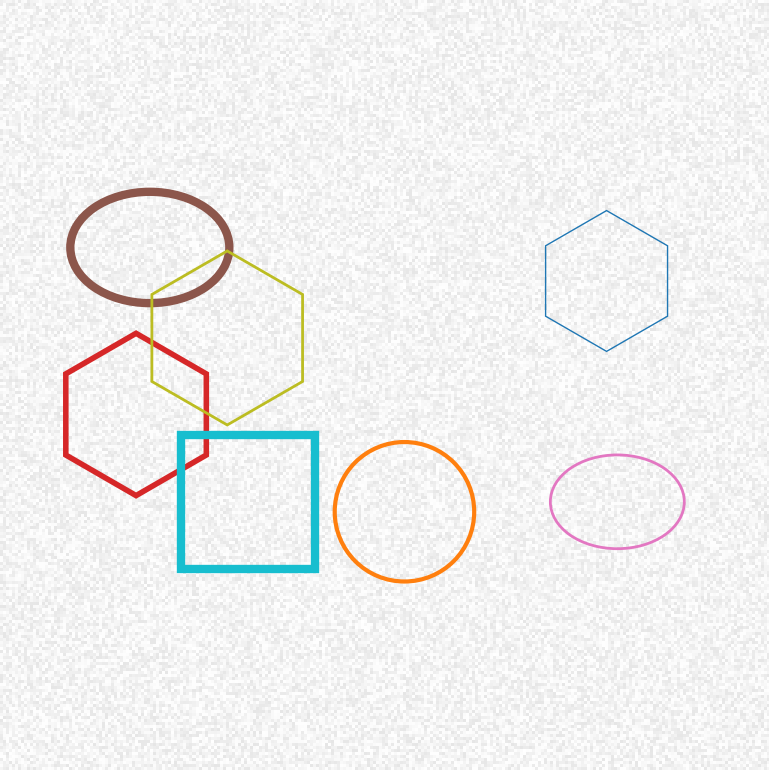[{"shape": "hexagon", "thickness": 0.5, "radius": 0.46, "center": [0.788, 0.635]}, {"shape": "circle", "thickness": 1.5, "radius": 0.45, "center": [0.525, 0.335]}, {"shape": "hexagon", "thickness": 2, "radius": 0.53, "center": [0.177, 0.462]}, {"shape": "oval", "thickness": 3, "radius": 0.52, "center": [0.195, 0.679]}, {"shape": "oval", "thickness": 1, "radius": 0.43, "center": [0.802, 0.348]}, {"shape": "hexagon", "thickness": 1, "radius": 0.56, "center": [0.295, 0.561]}, {"shape": "square", "thickness": 3, "radius": 0.44, "center": [0.322, 0.349]}]